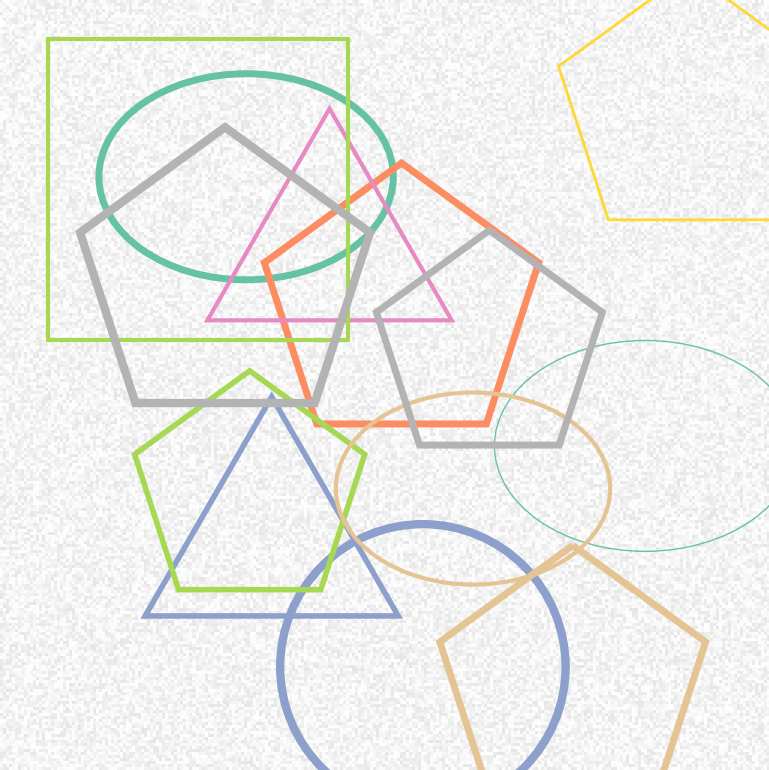[{"shape": "oval", "thickness": 2.5, "radius": 0.96, "center": [0.32, 0.77]}, {"shape": "oval", "thickness": 0.5, "radius": 0.98, "center": [0.838, 0.421]}, {"shape": "pentagon", "thickness": 2.5, "radius": 0.94, "center": [0.521, 0.601]}, {"shape": "circle", "thickness": 3, "radius": 0.93, "center": [0.549, 0.134]}, {"shape": "triangle", "thickness": 2, "radius": 0.95, "center": [0.353, 0.295]}, {"shape": "triangle", "thickness": 1.5, "radius": 0.92, "center": [0.428, 0.676]}, {"shape": "square", "thickness": 1.5, "radius": 0.98, "center": [0.257, 0.754]}, {"shape": "pentagon", "thickness": 2, "radius": 0.79, "center": [0.324, 0.361]}, {"shape": "pentagon", "thickness": 1, "radius": 0.89, "center": [0.895, 0.859]}, {"shape": "oval", "thickness": 1.5, "radius": 0.89, "center": [0.614, 0.366]}, {"shape": "pentagon", "thickness": 2.5, "radius": 0.91, "center": [0.744, 0.11]}, {"shape": "pentagon", "thickness": 3, "radius": 0.99, "center": [0.292, 0.637]}, {"shape": "pentagon", "thickness": 2.5, "radius": 0.77, "center": [0.636, 0.547]}]